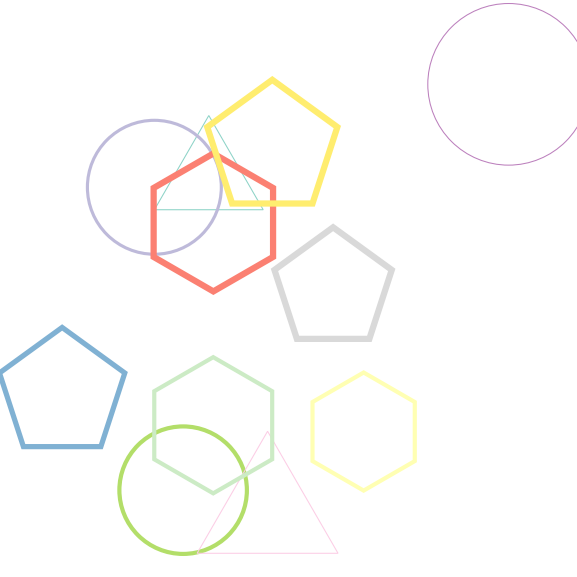[{"shape": "triangle", "thickness": 0.5, "radius": 0.54, "center": [0.362, 0.69]}, {"shape": "hexagon", "thickness": 2, "radius": 0.51, "center": [0.63, 0.252]}, {"shape": "circle", "thickness": 1.5, "radius": 0.58, "center": [0.267, 0.675]}, {"shape": "hexagon", "thickness": 3, "radius": 0.6, "center": [0.369, 0.614]}, {"shape": "pentagon", "thickness": 2.5, "radius": 0.57, "center": [0.108, 0.318]}, {"shape": "circle", "thickness": 2, "radius": 0.55, "center": [0.317, 0.15]}, {"shape": "triangle", "thickness": 0.5, "radius": 0.7, "center": [0.463, 0.112]}, {"shape": "pentagon", "thickness": 3, "radius": 0.53, "center": [0.577, 0.499]}, {"shape": "circle", "thickness": 0.5, "radius": 0.7, "center": [0.881, 0.853]}, {"shape": "hexagon", "thickness": 2, "radius": 0.59, "center": [0.369, 0.263]}, {"shape": "pentagon", "thickness": 3, "radius": 0.59, "center": [0.472, 0.743]}]